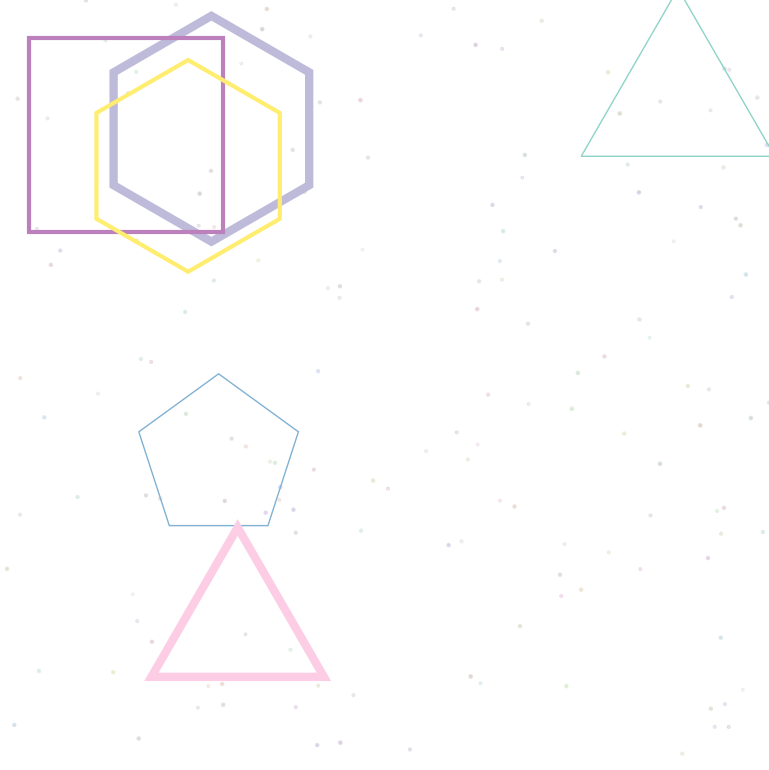[{"shape": "triangle", "thickness": 0.5, "radius": 0.73, "center": [0.881, 0.87]}, {"shape": "hexagon", "thickness": 3, "radius": 0.73, "center": [0.275, 0.833]}, {"shape": "pentagon", "thickness": 0.5, "radius": 0.54, "center": [0.284, 0.406]}, {"shape": "triangle", "thickness": 3, "radius": 0.65, "center": [0.309, 0.186]}, {"shape": "square", "thickness": 1.5, "radius": 0.63, "center": [0.163, 0.824]}, {"shape": "hexagon", "thickness": 1.5, "radius": 0.69, "center": [0.244, 0.785]}]